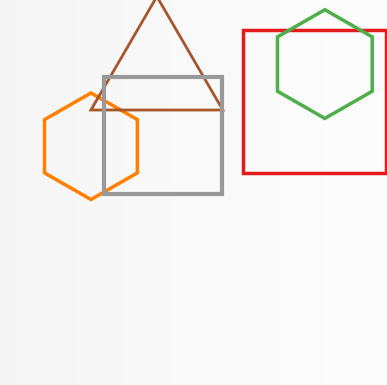[{"shape": "square", "thickness": 2.5, "radius": 0.93, "center": [0.812, 0.736]}, {"shape": "hexagon", "thickness": 2.5, "radius": 0.71, "center": [0.838, 0.834]}, {"shape": "hexagon", "thickness": 2.5, "radius": 0.69, "center": [0.235, 0.62]}, {"shape": "triangle", "thickness": 2, "radius": 0.98, "center": [0.405, 0.813]}, {"shape": "square", "thickness": 3, "radius": 0.76, "center": [0.421, 0.648]}]